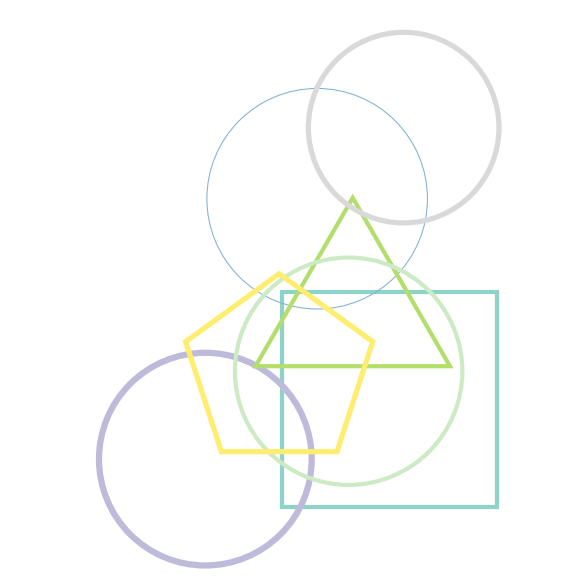[{"shape": "square", "thickness": 2, "radius": 0.93, "center": [0.675, 0.307]}, {"shape": "circle", "thickness": 3, "radius": 0.92, "center": [0.356, 0.204]}, {"shape": "circle", "thickness": 0.5, "radius": 0.95, "center": [0.549, 0.655]}, {"shape": "triangle", "thickness": 2, "radius": 0.97, "center": [0.611, 0.462]}, {"shape": "circle", "thickness": 2.5, "radius": 0.83, "center": [0.699, 0.778]}, {"shape": "circle", "thickness": 2, "radius": 0.98, "center": [0.604, 0.356]}, {"shape": "pentagon", "thickness": 2.5, "radius": 0.85, "center": [0.483, 0.355]}]